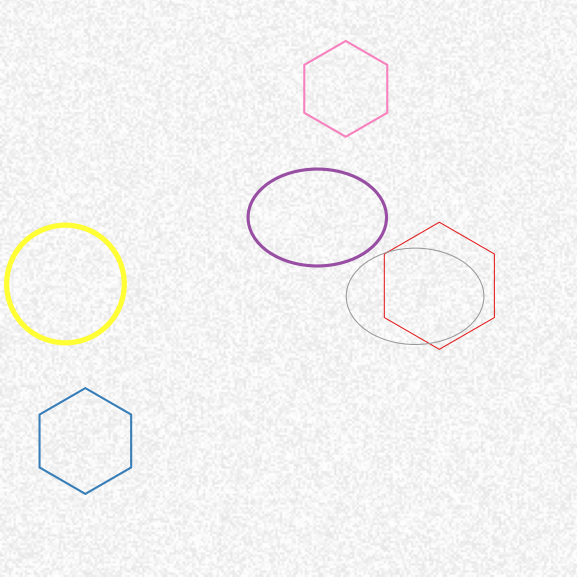[{"shape": "hexagon", "thickness": 0.5, "radius": 0.55, "center": [0.761, 0.504]}, {"shape": "hexagon", "thickness": 1, "radius": 0.46, "center": [0.148, 0.235]}, {"shape": "oval", "thickness": 1.5, "radius": 0.6, "center": [0.549, 0.622]}, {"shape": "circle", "thickness": 2.5, "radius": 0.51, "center": [0.113, 0.507]}, {"shape": "hexagon", "thickness": 1, "radius": 0.41, "center": [0.599, 0.845]}, {"shape": "oval", "thickness": 0.5, "radius": 0.6, "center": [0.719, 0.486]}]